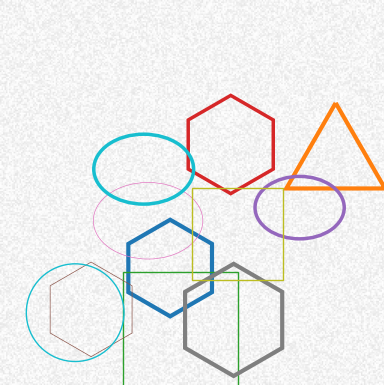[{"shape": "hexagon", "thickness": 3, "radius": 0.63, "center": [0.442, 0.304]}, {"shape": "triangle", "thickness": 3, "radius": 0.74, "center": [0.872, 0.585]}, {"shape": "square", "thickness": 1, "radius": 0.74, "center": [0.468, 0.144]}, {"shape": "hexagon", "thickness": 2.5, "radius": 0.64, "center": [0.599, 0.625]}, {"shape": "oval", "thickness": 2.5, "radius": 0.58, "center": [0.778, 0.461]}, {"shape": "hexagon", "thickness": 0.5, "radius": 0.61, "center": [0.237, 0.196]}, {"shape": "oval", "thickness": 0.5, "radius": 0.71, "center": [0.385, 0.427]}, {"shape": "hexagon", "thickness": 3, "radius": 0.73, "center": [0.607, 0.169]}, {"shape": "square", "thickness": 1, "radius": 0.59, "center": [0.616, 0.392]}, {"shape": "oval", "thickness": 2.5, "radius": 0.65, "center": [0.373, 0.561]}, {"shape": "circle", "thickness": 1, "radius": 0.63, "center": [0.195, 0.188]}]